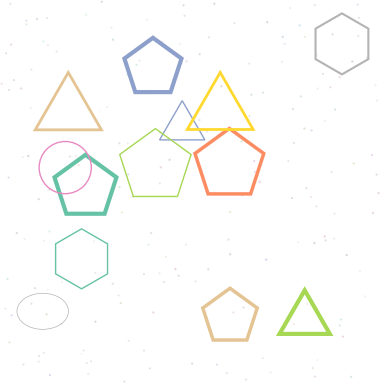[{"shape": "pentagon", "thickness": 3, "radius": 0.42, "center": [0.222, 0.513]}, {"shape": "hexagon", "thickness": 1, "radius": 0.39, "center": [0.212, 0.328]}, {"shape": "pentagon", "thickness": 2.5, "radius": 0.47, "center": [0.596, 0.572]}, {"shape": "triangle", "thickness": 1, "radius": 0.34, "center": [0.473, 0.671]}, {"shape": "pentagon", "thickness": 3, "radius": 0.39, "center": [0.397, 0.824]}, {"shape": "circle", "thickness": 1, "radius": 0.34, "center": [0.169, 0.565]}, {"shape": "pentagon", "thickness": 1, "radius": 0.49, "center": [0.404, 0.569]}, {"shape": "triangle", "thickness": 3, "radius": 0.38, "center": [0.791, 0.17]}, {"shape": "triangle", "thickness": 2, "radius": 0.49, "center": [0.572, 0.713]}, {"shape": "pentagon", "thickness": 2.5, "radius": 0.37, "center": [0.597, 0.177]}, {"shape": "triangle", "thickness": 2, "radius": 0.5, "center": [0.177, 0.712]}, {"shape": "hexagon", "thickness": 1.5, "radius": 0.4, "center": [0.888, 0.886]}, {"shape": "oval", "thickness": 0.5, "radius": 0.33, "center": [0.111, 0.191]}]